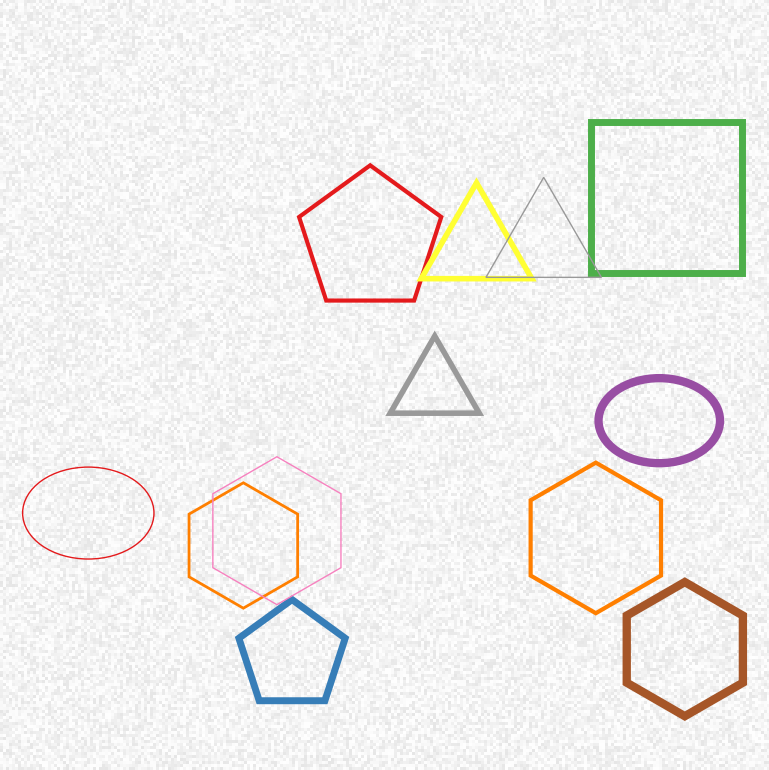[{"shape": "oval", "thickness": 0.5, "radius": 0.43, "center": [0.115, 0.334]}, {"shape": "pentagon", "thickness": 1.5, "radius": 0.49, "center": [0.481, 0.688]}, {"shape": "pentagon", "thickness": 2.5, "radius": 0.36, "center": [0.379, 0.149]}, {"shape": "square", "thickness": 2.5, "radius": 0.49, "center": [0.866, 0.743]}, {"shape": "oval", "thickness": 3, "radius": 0.39, "center": [0.856, 0.454]}, {"shape": "hexagon", "thickness": 1, "radius": 0.41, "center": [0.316, 0.292]}, {"shape": "hexagon", "thickness": 1.5, "radius": 0.49, "center": [0.774, 0.301]}, {"shape": "triangle", "thickness": 2, "radius": 0.41, "center": [0.619, 0.68]}, {"shape": "hexagon", "thickness": 3, "radius": 0.44, "center": [0.889, 0.157]}, {"shape": "hexagon", "thickness": 0.5, "radius": 0.48, "center": [0.36, 0.311]}, {"shape": "triangle", "thickness": 0.5, "radius": 0.43, "center": [0.706, 0.683]}, {"shape": "triangle", "thickness": 2, "radius": 0.33, "center": [0.565, 0.497]}]